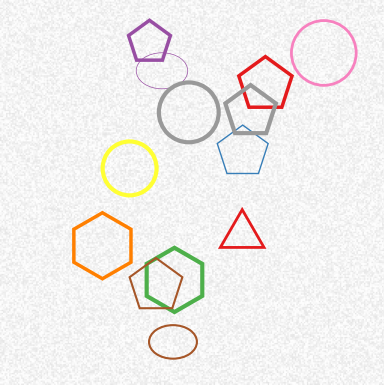[{"shape": "pentagon", "thickness": 2.5, "radius": 0.36, "center": [0.689, 0.78]}, {"shape": "triangle", "thickness": 2, "radius": 0.33, "center": [0.629, 0.39]}, {"shape": "pentagon", "thickness": 1, "radius": 0.35, "center": [0.63, 0.606]}, {"shape": "hexagon", "thickness": 3, "radius": 0.42, "center": [0.453, 0.273]}, {"shape": "oval", "thickness": 0.5, "radius": 0.33, "center": [0.421, 0.816]}, {"shape": "pentagon", "thickness": 2.5, "radius": 0.29, "center": [0.388, 0.89]}, {"shape": "hexagon", "thickness": 2.5, "radius": 0.43, "center": [0.266, 0.362]}, {"shape": "circle", "thickness": 3, "radius": 0.35, "center": [0.337, 0.563]}, {"shape": "pentagon", "thickness": 1.5, "radius": 0.36, "center": [0.405, 0.258]}, {"shape": "oval", "thickness": 1.5, "radius": 0.31, "center": [0.449, 0.112]}, {"shape": "circle", "thickness": 2, "radius": 0.42, "center": [0.841, 0.862]}, {"shape": "circle", "thickness": 3, "radius": 0.39, "center": [0.49, 0.708]}, {"shape": "pentagon", "thickness": 3, "radius": 0.35, "center": [0.651, 0.71]}]